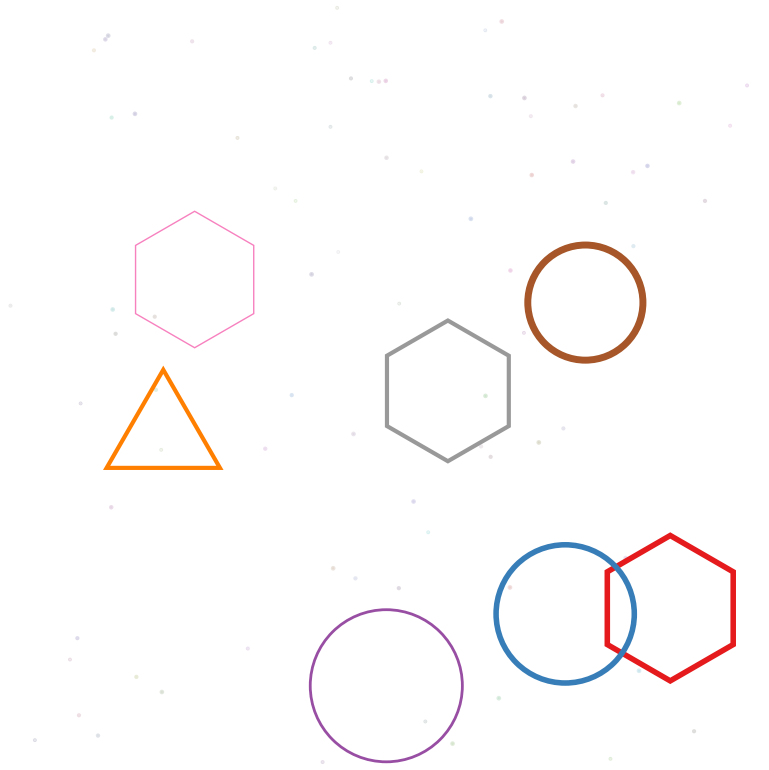[{"shape": "hexagon", "thickness": 2, "radius": 0.47, "center": [0.87, 0.21]}, {"shape": "circle", "thickness": 2, "radius": 0.45, "center": [0.734, 0.203]}, {"shape": "circle", "thickness": 1, "radius": 0.49, "center": [0.502, 0.109]}, {"shape": "triangle", "thickness": 1.5, "radius": 0.42, "center": [0.212, 0.435]}, {"shape": "circle", "thickness": 2.5, "radius": 0.37, "center": [0.76, 0.607]}, {"shape": "hexagon", "thickness": 0.5, "radius": 0.44, "center": [0.253, 0.637]}, {"shape": "hexagon", "thickness": 1.5, "radius": 0.46, "center": [0.582, 0.492]}]